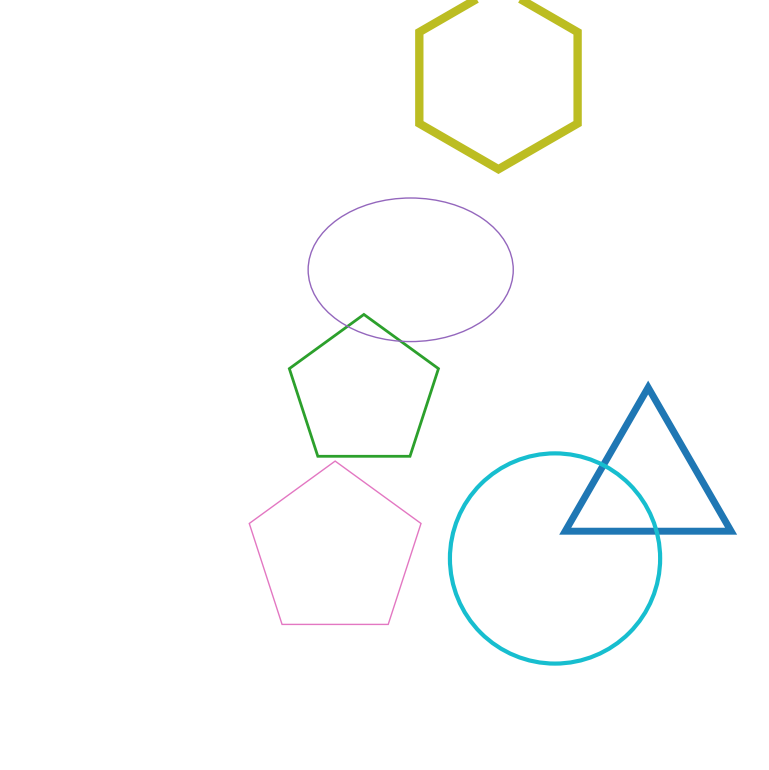[{"shape": "triangle", "thickness": 2.5, "radius": 0.62, "center": [0.842, 0.372]}, {"shape": "pentagon", "thickness": 1, "radius": 0.51, "center": [0.473, 0.49]}, {"shape": "oval", "thickness": 0.5, "radius": 0.67, "center": [0.533, 0.65]}, {"shape": "pentagon", "thickness": 0.5, "radius": 0.59, "center": [0.435, 0.284]}, {"shape": "hexagon", "thickness": 3, "radius": 0.59, "center": [0.647, 0.899]}, {"shape": "circle", "thickness": 1.5, "radius": 0.68, "center": [0.721, 0.275]}]